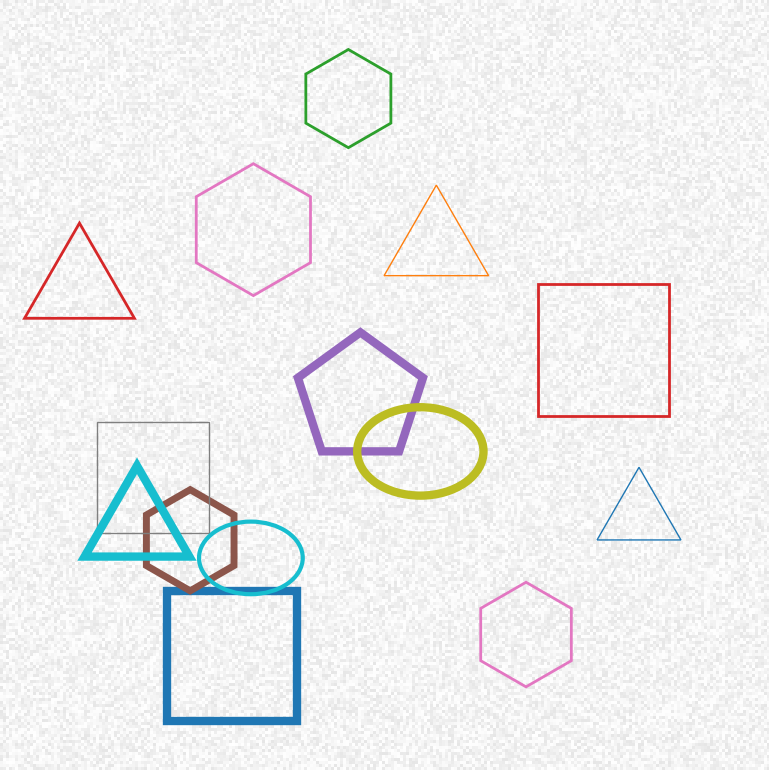[{"shape": "square", "thickness": 3, "radius": 0.42, "center": [0.301, 0.148]}, {"shape": "triangle", "thickness": 0.5, "radius": 0.31, "center": [0.83, 0.33]}, {"shape": "triangle", "thickness": 0.5, "radius": 0.39, "center": [0.567, 0.681]}, {"shape": "hexagon", "thickness": 1, "radius": 0.32, "center": [0.452, 0.872]}, {"shape": "square", "thickness": 1, "radius": 0.43, "center": [0.784, 0.545]}, {"shape": "triangle", "thickness": 1, "radius": 0.41, "center": [0.103, 0.628]}, {"shape": "pentagon", "thickness": 3, "radius": 0.43, "center": [0.468, 0.483]}, {"shape": "hexagon", "thickness": 2.5, "radius": 0.33, "center": [0.247, 0.298]}, {"shape": "hexagon", "thickness": 1, "radius": 0.34, "center": [0.683, 0.176]}, {"shape": "hexagon", "thickness": 1, "radius": 0.43, "center": [0.329, 0.702]}, {"shape": "square", "thickness": 0.5, "radius": 0.36, "center": [0.199, 0.38]}, {"shape": "oval", "thickness": 3, "radius": 0.41, "center": [0.546, 0.414]}, {"shape": "triangle", "thickness": 3, "radius": 0.39, "center": [0.178, 0.316]}, {"shape": "oval", "thickness": 1.5, "radius": 0.34, "center": [0.326, 0.275]}]